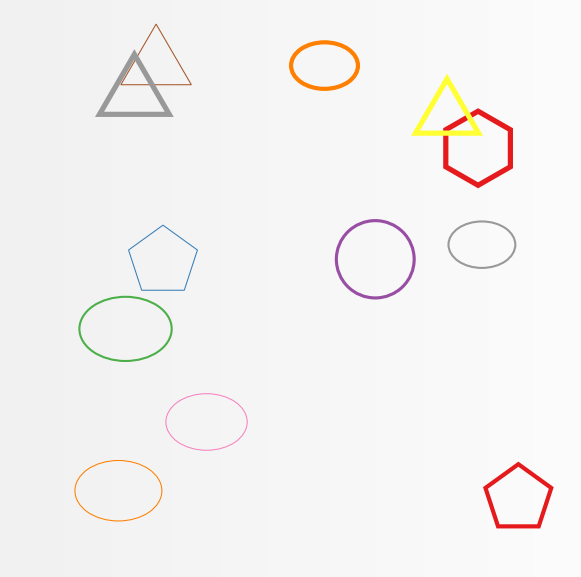[{"shape": "pentagon", "thickness": 2, "radius": 0.3, "center": [0.892, 0.136]}, {"shape": "hexagon", "thickness": 2.5, "radius": 0.32, "center": [0.823, 0.742]}, {"shape": "pentagon", "thickness": 0.5, "radius": 0.31, "center": [0.28, 0.547]}, {"shape": "oval", "thickness": 1, "radius": 0.4, "center": [0.216, 0.43]}, {"shape": "circle", "thickness": 1.5, "radius": 0.33, "center": [0.646, 0.55]}, {"shape": "oval", "thickness": 0.5, "radius": 0.37, "center": [0.204, 0.149]}, {"shape": "oval", "thickness": 2, "radius": 0.29, "center": [0.558, 0.886]}, {"shape": "triangle", "thickness": 2.5, "radius": 0.31, "center": [0.769, 0.8]}, {"shape": "triangle", "thickness": 0.5, "radius": 0.35, "center": [0.269, 0.887]}, {"shape": "oval", "thickness": 0.5, "radius": 0.35, "center": [0.355, 0.268]}, {"shape": "oval", "thickness": 1, "radius": 0.29, "center": [0.829, 0.575]}, {"shape": "triangle", "thickness": 2.5, "radius": 0.35, "center": [0.231, 0.836]}]